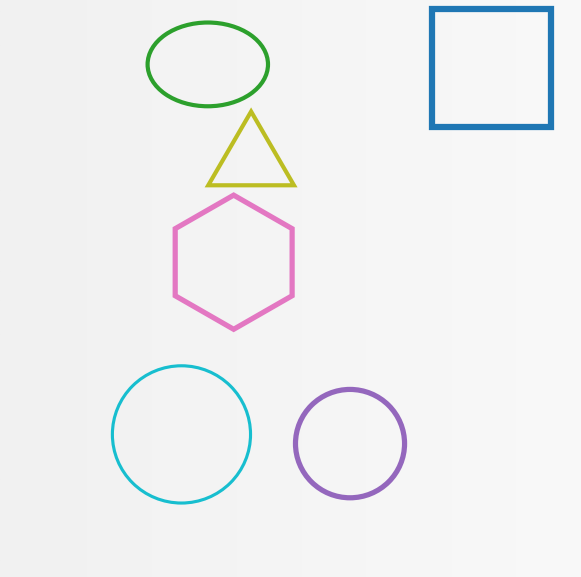[{"shape": "square", "thickness": 3, "radius": 0.51, "center": [0.846, 0.882]}, {"shape": "oval", "thickness": 2, "radius": 0.52, "center": [0.357, 0.888]}, {"shape": "circle", "thickness": 2.5, "radius": 0.47, "center": [0.602, 0.231]}, {"shape": "hexagon", "thickness": 2.5, "radius": 0.58, "center": [0.402, 0.545]}, {"shape": "triangle", "thickness": 2, "radius": 0.43, "center": [0.432, 0.721]}, {"shape": "circle", "thickness": 1.5, "radius": 0.59, "center": [0.312, 0.247]}]